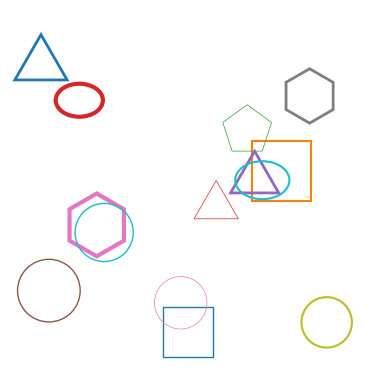[{"shape": "triangle", "thickness": 2, "radius": 0.39, "center": [0.106, 0.832]}, {"shape": "square", "thickness": 1, "radius": 0.32, "center": [0.489, 0.138]}, {"shape": "square", "thickness": 1.5, "radius": 0.39, "center": [0.732, 0.556]}, {"shape": "pentagon", "thickness": 0.5, "radius": 0.33, "center": [0.642, 0.661]}, {"shape": "oval", "thickness": 3, "radius": 0.31, "center": [0.206, 0.74]}, {"shape": "triangle", "thickness": 0.5, "radius": 0.33, "center": [0.562, 0.465]}, {"shape": "triangle", "thickness": 2, "radius": 0.36, "center": [0.661, 0.535]}, {"shape": "circle", "thickness": 1, "radius": 0.41, "center": [0.127, 0.245]}, {"shape": "circle", "thickness": 0.5, "radius": 0.34, "center": [0.469, 0.214]}, {"shape": "hexagon", "thickness": 3, "radius": 0.41, "center": [0.251, 0.416]}, {"shape": "hexagon", "thickness": 2, "radius": 0.35, "center": [0.804, 0.751]}, {"shape": "circle", "thickness": 1.5, "radius": 0.33, "center": [0.849, 0.163]}, {"shape": "circle", "thickness": 1, "radius": 0.38, "center": [0.271, 0.396]}, {"shape": "oval", "thickness": 1.5, "radius": 0.35, "center": [0.681, 0.532]}]